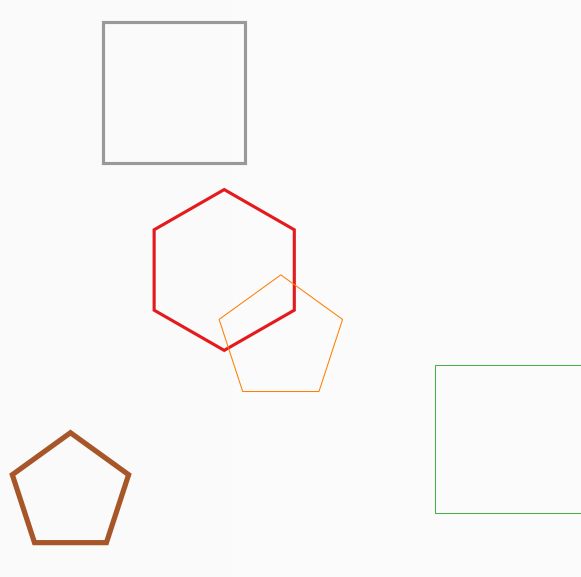[{"shape": "hexagon", "thickness": 1.5, "radius": 0.7, "center": [0.386, 0.532]}, {"shape": "square", "thickness": 0.5, "radius": 0.64, "center": [0.876, 0.239]}, {"shape": "pentagon", "thickness": 0.5, "radius": 0.56, "center": [0.483, 0.412]}, {"shape": "pentagon", "thickness": 2.5, "radius": 0.53, "center": [0.121, 0.145]}, {"shape": "square", "thickness": 1.5, "radius": 0.61, "center": [0.3, 0.838]}]